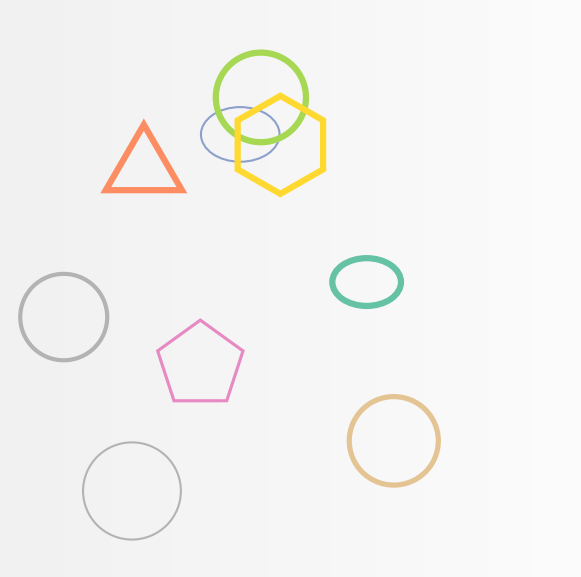[{"shape": "oval", "thickness": 3, "radius": 0.3, "center": [0.631, 0.511]}, {"shape": "triangle", "thickness": 3, "radius": 0.38, "center": [0.247, 0.708]}, {"shape": "oval", "thickness": 1, "radius": 0.34, "center": [0.413, 0.766]}, {"shape": "pentagon", "thickness": 1.5, "radius": 0.39, "center": [0.345, 0.368]}, {"shape": "circle", "thickness": 3, "radius": 0.39, "center": [0.449, 0.83]}, {"shape": "hexagon", "thickness": 3, "radius": 0.42, "center": [0.482, 0.748]}, {"shape": "circle", "thickness": 2.5, "radius": 0.38, "center": [0.677, 0.236]}, {"shape": "circle", "thickness": 2, "radius": 0.37, "center": [0.11, 0.45]}, {"shape": "circle", "thickness": 1, "radius": 0.42, "center": [0.227, 0.149]}]